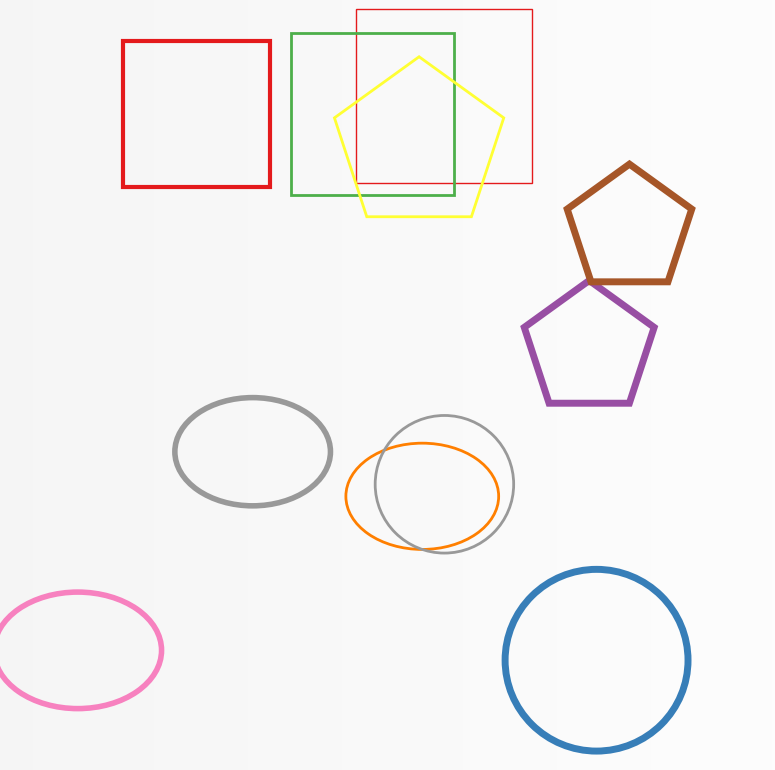[{"shape": "square", "thickness": 0.5, "radius": 0.57, "center": [0.573, 0.876]}, {"shape": "square", "thickness": 1.5, "radius": 0.48, "center": [0.253, 0.852]}, {"shape": "circle", "thickness": 2.5, "radius": 0.59, "center": [0.77, 0.143]}, {"shape": "square", "thickness": 1, "radius": 0.53, "center": [0.48, 0.852]}, {"shape": "pentagon", "thickness": 2.5, "radius": 0.44, "center": [0.76, 0.548]}, {"shape": "oval", "thickness": 1, "radius": 0.49, "center": [0.545, 0.355]}, {"shape": "pentagon", "thickness": 1, "radius": 0.57, "center": [0.541, 0.811]}, {"shape": "pentagon", "thickness": 2.5, "radius": 0.42, "center": [0.812, 0.702]}, {"shape": "oval", "thickness": 2, "radius": 0.54, "center": [0.1, 0.155]}, {"shape": "oval", "thickness": 2, "radius": 0.5, "center": [0.326, 0.413]}, {"shape": "circle", "thickness": 1, "radius": 0.45, "center": [0.573, 0.371]}]